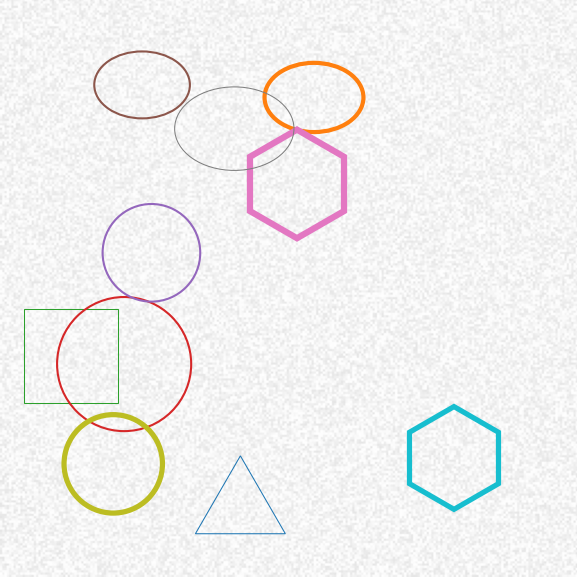[{"shape": "triangle", "thickness": 0.5, "radius": 0.45, "center": [0.416, 0.12]}, {"shape": "oval", "thickness": 2, "radius": 0.43, "center": [0.544, 0.83]}, {"shape": "square", "thickness": 0.5, "radius": 0.41, "center": [0.122, 0.383]}, {"shape": "circle", "thickness": 1, "radius": 0.58, "center": [0.215, 0.369]}, {"shape": "circle", "thickness": 1, "radius": 0.42, "center": [0.262, 0.561]}, {"shape": "oval", "thickness": 1, "radius": 0.41, "center": [0.246, 0.852]}, {"shape": "hexagon", "thickness": 3, "radius": 0.47, "center": [0.514, 0.681]}, {"shape": "oval", "thickness": 0.5, "radius": 0.52, "center": [0.406, 0.776]}, {"shape": "circle", "thickness": 2.5, "radius": 0.43, "center": [0.196, 0.196]}, {"shape": "hexagon", "thickness": 2.5, "radius": 0.44, "center": [0.786, 0.206]}]